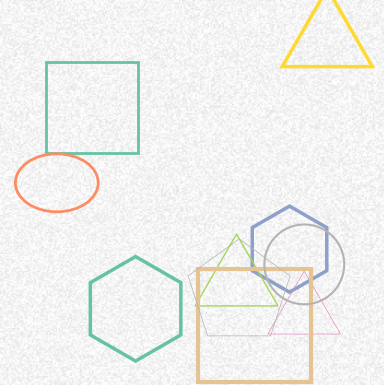[{"shape": "square", "thickness": 2, "radius": 0.6, "center": [0.239, 0.721]}, {"shape": "hexagon", "thickness": 2.5, "radius": 0.68, "center": [0.352, 0.198]}, {"shape": "oval", "thickness": 2, "radius": 0.54, "center": [0.148, 0.525]}, {"shape": "hexagon", "thickness": 2.5, "radius": 0.56, "center": [0.752, 0.353]}, {"shape": "triangle", "thickness": 0.5, "radius": 0.55, "center": [0.79, 0.187]}, {"shape": "triangle", "thickness": 1, "radius": 0.62, "center": [0.614, 0.268]}, {"shape": "triangle", "thickness": 2.5, "radius": 0.68, "center": [0.85, 0.895]}, {"shape": "square", "thickness": 3, "radius": 0.73, "center": [0.662, 0.155]}, {"shape": "circle", "thickness": 1.5, "radius": 0.52, "center": [0.79, 0.313]}, {"shape": "pentagon", "thickness": 0.5, "radius": 0.7, "center": [0.621, 0.24]}]